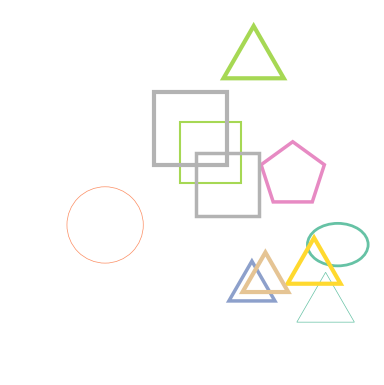[{"shape": "oval", "thickness": 2, "radius": 0.39, "center": [0.877, 0.365]}, {"shape": "triangle", "thickness": 0.5, "radius": 0.43, "center": [0.846, 0.206]}, {"shape": "circle", "thickness": 0.5, "radius": 0.5, "center": [0.273, 0.416]}, {"shape": "triangle", "thickness": 2.5, "radius": 0.34, "center": [0.654, 0.253]}, {"shape": "pentagon", "thickness": 2.5, "radius": 0.43, "center": [0.76, 0.545]}, {"shape": "square", "thickness": 1.5, "radius": 0.4, "center": [0.547, 0.603]}, {"shape": "triangle", "thickness": 3, "radius": 0.45, "center": [0.659, 0.842]}, {"shape": "triangle", "thickness": 3, "radius": 0.4, "center": [0.816, 0.303]}, {"shape": "triangle", "thickness": 3, "radius": 0.34, "center": [0.689, 0.276]}, {"shape": "square", "thickness": 3, "radius": 0.47, "center": [0.495, 0.666]}, {"shape": "square", "thickness": 2.5, "radius": 0.41, "center": [0.591, 0.521]}]